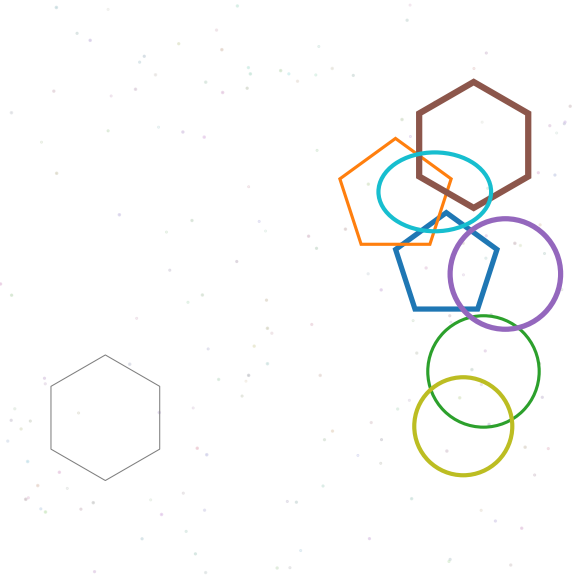[{"shape": "pentagon", "thickness": 2.5, "radius": 0.46, "center": [0.773, 0.539]}, {"shape": "pentagon", "thickness": 1.5, "radius": 0.51, "center": [0.685, 0.658]}, {"shape": "circle", "thickness": 1.5, "radius": 0.48, "center": [0.837, 0.356]}, {"shape": "circle", "thickness": 2.5, "radius": 0.48, "center": [0.875, 0.525]}, {"shape": "hexagon", "thickness": 3, "radius": 0.55, "center": [0.82, 0.748]}, {"shape": "hexagon", "thickness": 0.5, "radius": 0.54, "center": [0.182, 0.276]}, {"shape": "circle", "thickness": 2, "radius": 0.42, "center": [0.802, 0.261]}, {"shape": "oval", "thickness": 2, "radius": 0.49, "center": [0.753, 0.667]}]